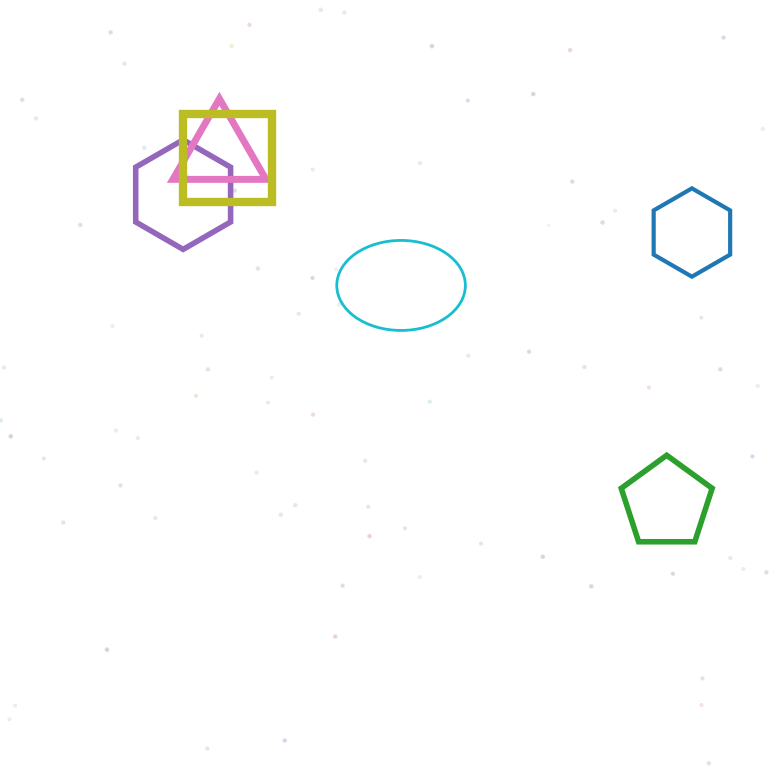[{"shape": "hexagon", "thickness": 1.5, "radius": 0.29, "center": [0.899, 0.698]}, {"shape": "pentagon", "thickness": 2, "radius": 0.31, "center": [0.866, 0.347]}, {"shape": "hexagon", "thickness": 2, "radius": 0.36, "center": [0.238, 0.747]}, {"shape": "triangle", "thickness": 2.5, "radius": 0.35, "center": [0.285, 0.802]}, {"shape": "square", "thickness": 3, "radius": 0.29, "center": [0.295, 0.795]}, {"shape": "oval", "thickness": 1, "radius": 0.42, "center": [0.521, 0.629]}]